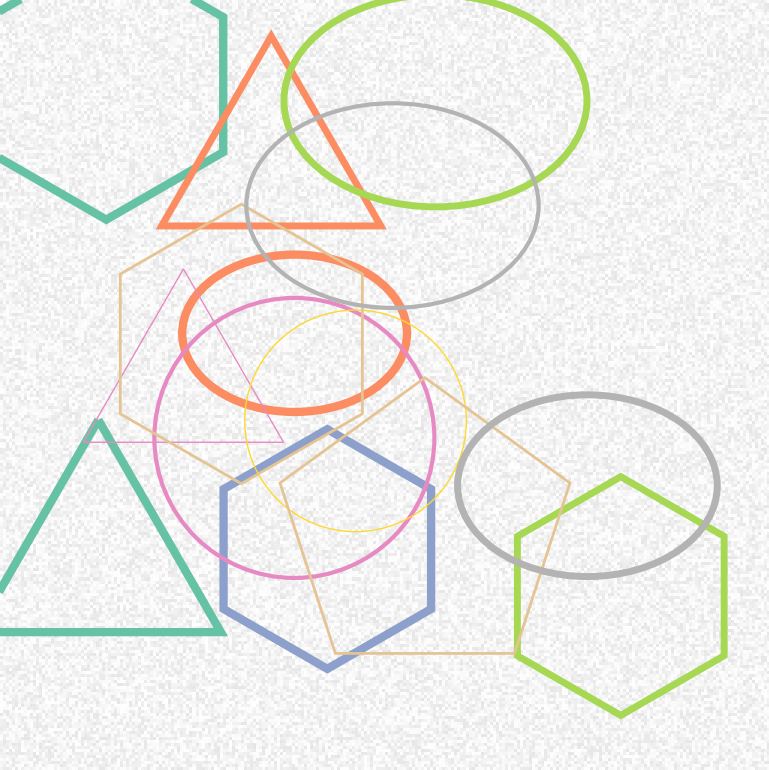[{"shape": "triangle", "thickness": 3, "radius": 0.92, "center": [0.128, 0.271]}, {"shape": "hexagon", "thickness": 3, "radius": 0.88, "center": [0.138, 0.89]}, {"shape": "triangle", "thickness": 2.5, "radius": 0.82, "center": [0.352, 0.789]}, {"shape": "oval", "thickness": 3, "radius": 0.73, "center": [0.383, 0.567]}, {"shape": "hexagon", "thickness": 3, "radius": 0.78, "center": [0.425, 0.287]}, {"shape": "triangle", "thickness": 0.5, "radius": 0.75, "center": [0.238, 0.501]}, {"shape": "circle", "thickness": 1.5, "radius": 0.91, "center": [0.382, 0.431]}, {"shape": "hexagon", "thickness": 2.5, "radius": 0.78, "center": [0.806, 0.226]}, {"shape": "oval", "thickness": 2.5, "radius": 0.98, "center": [0.566, 0.869]}, {"shape": "circle", "thickness": 0.5, "radius": 0.72, "center": [0.462, 0.453]}, {"shape": "pentagon", "thickness": 1, "radius": 0.99, "center": [0.552, 0.312]}, {"shape": "hexagon", "thickness": 1, "radius": 0.91, "center": [0.313, 0.553]}, {"shape": "oval", "thickness": 2.5, "radius": 0.84, "center": [0.763, 0.369]}, {"shape": "oval", "thickness": 1.5, "radius": 0.95, "center": [0.51, 0.733]}]